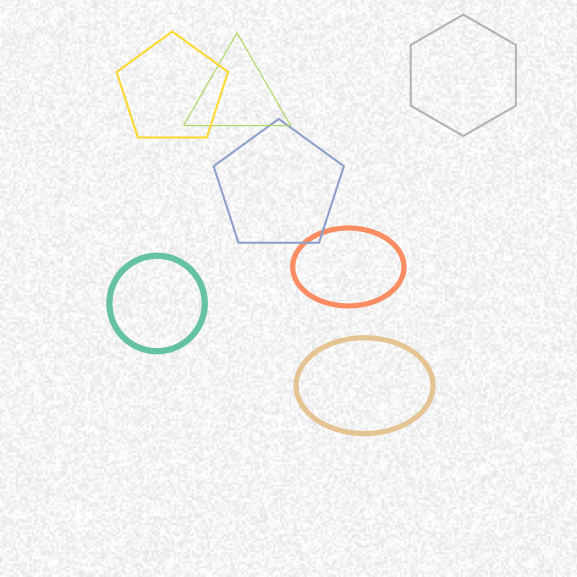[{"shape": "circle", "thickness": 3, "radius": 0.41, "center": [0.272, 0.474]}, {"shape": "oval", "thickness": 2.5, "radius": 0.48, "center": [0.603, 0.537]}, {"shape": "pentagon", "thickness": 1, "radius": 0.59, "center": [0.483, 0.675]}, {"shape": "triangle", "thickness": 0.5, "radius": 0.54, "center": [0.41, 0.835]}, {"shape": "pentagon", "thickness": 1, "radius": 0.51, "center": [0.298, 0.843]}, {"shape": "oval", "thickness": 2.5, "radius": 0.59, "center": [0.631, 0.331]}, {"shape": "hexagon", "thickness": 1, "radius": 0.53, "center": [0.802, 0.869]}]